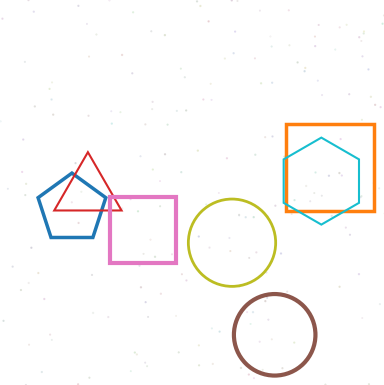[{"shape": "pentagon", "thickness": 2.5, "radius": 0.46, "center": [0.187, 0.458]}, {"shape": "square", "thickness": 2.5, "radius": 0.57, "center": [0.857, 0.565]}, {"shape": "triangle", "thickness": 1.5, "radius": 0.5, "center": [0.228, 0.504]}, {"shape": "circle", "thickness": 3, "radius": 0.53, "center": [0.713, 0.13]}, {"shape": "square", "thickness": 3, "radius": 0.43, "center": [0.371, 0.402]}, {"shape": "circle", "thickness": 2, "radius": 0.57, "center": [0.603, 0.37]}, {"shape": "hexagon", "thickness": 1.5, "radius": 0.56, "center": [0.835, 0.53]}]